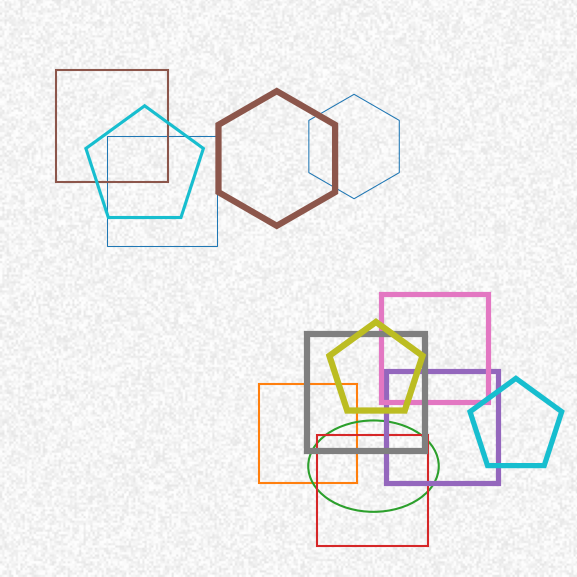[{"shape": "hexagon", "thickness": 0.5, "radius": 0.45, "center": [0.613, 0.745]}, {"shape": "square", "thickness": 0.5, "radius": 0.48, "center": [0.28, 0.669]}, {"shape": "square", "thickness": 1, "radius": 0.43, "center": [0.533, 0.249]}, {"shape": "oval", "thickness": 1, "radius": 0.57, "center": [0.647, 0.192]}, {"shape": "square", "thickness": 1, "radius": 0.48, "center": [0.645, 0.15]}, {"shape": "square", "thickness": 2.5, "radius": 0.48, "center": [0.766, 0.259]}, {"shape": "square", "thickness": 1, "radius": 0.48, "center": [0.194, 0.782]}, {"shape": "hexagon", "thickness": 3, "radius": 0.58, "center": [0.479, 0.725]}, {"shape": "square", "thickness": 2.5, "radius": 0.47, "center": [0.753, 0.396]}, {"shape": "square", "thickness": 3, "radius": 0.51, "center": [0.634, 0.32]}, {"shape": "pentagon", "thickness": 3, "radius": 0.42, "center": [0.651, 0.357]}, {"shape": "pentagon", "thickness": 2.5, "radius": 0.42, "center": [0.893, 0.26]}, {"shape": "pentagon", "thickness": 1.5, "radius": 0.53, "center": [0.25, 0.709]}]